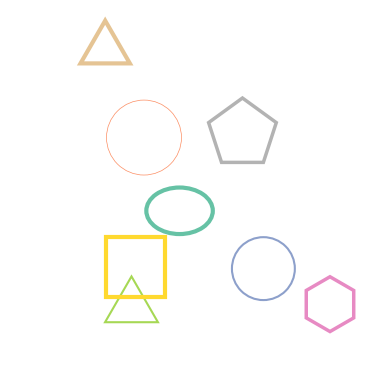[{"shape": "oval", "thickness": 3, "radius": 0.43, "center": [0.466, 0.452]}, {"shape": "circle", "thickness": 0.5, "radius": 0.49, "center": [0.374, 0.643]}, {"shape": "circle", "thickness": 1.5, "radius": 0.41, "center": [0.684, 0.302]}, {"shape": "hexagon", "thickness": 2.5, "radius": 0.36, "center": [0.857, 0.21]}, {"shape": "triangle", "thickness": 1.5, "radius": 0.4, "center": [0.342, 0.203]}, {"shape": "square", "thickness": 3, "radius": 0.38, "center": [0.352, 0.306]}, {"shape": "triangle", "thickness": 3, "radius": 0.37, "center": [0.273, 0.872]}, {"shape": "pentagon", "thickness": 2.5, "radius": 0.46, "center": [0.63, 0.653]}]